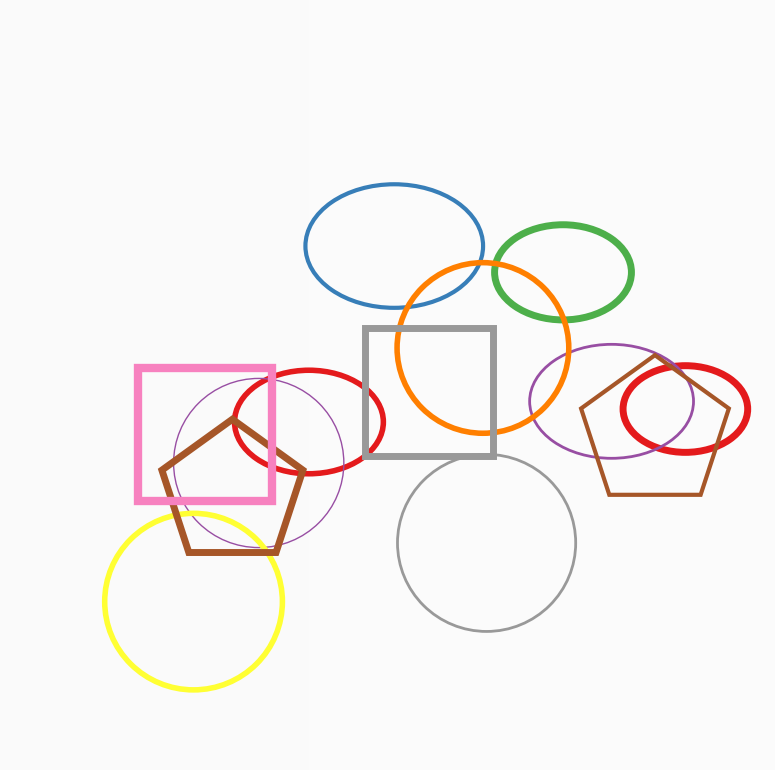[{"shape": "oval", "thickness": 2, "radius": 0.48, "center": [0.399, 0.452]}, {"shape": "oval", "thickness": 2.5, "radius": 0.4, "center": [0.884, 0.469]}, {"shape": "oval", "thickness": 1.5, "radius": 0.57, "center": [0.509, 0.68]}, {"shape": "oval", "thickness": 2.5, "radius": 0.44, "center": [0.726, 0.646]}, {"shape": "circle", "thickness": 0.5, "radius": 0.55, "center": [0.334, 0.399]}, {"shape": "oval", "thickness": 1, "radius": 0.53, "center": [0.789, 0.479]}, {"shape": "circle", "thickness": 2, "radius": 0.55, "center": [0.623, 0.548]}, {"shape": "circle", "thickness": 2, "radius": 0.57, "center": [0.25, 0.219]}, {"shape": "pentagon", "thickness": 1.5, "radius": 0.5, "center": [0.845, 0.439]}, {"shape": "pentagon", "thickness": 2.5, "radius": 0.48, "center": [0.3, 0.36]}, {"shape": "square", "thickness": 3, "radius": 0.43, "center": [0.264, 0.436]}, {"shape": "square", "thickness": 2.5, "radius": 0.41, "center": [0.554, 0.491]}, {"shape": "circle", "thickness": 1, "radius": 0.57, "center": [0.628, 0.295]}]